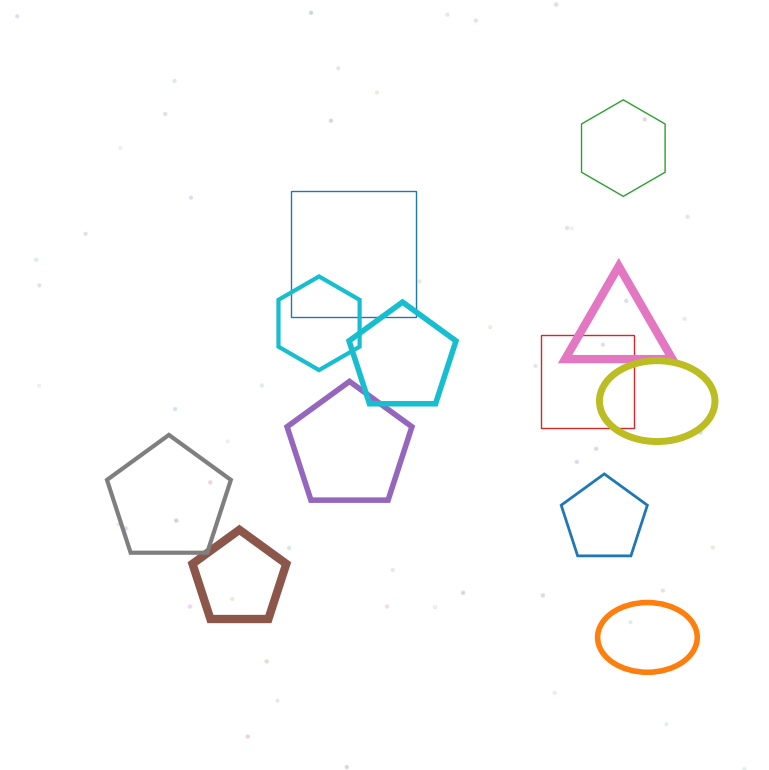[{"shape": "square", "thickness": 0.5, "radius": 0.41, "center": [0.459, 0.67]}, {"shape": "pentagon", "thickness": 1, "radius": 0.29, "center": [0.785, 0.326]}, {"shape": "oval", "thickness": 2, "radius": 0.32, "center": [0.841, 0.172]}, {"shape": "hexagon", "thickness": 0.5, "radius": 0.31, "center": [0.81, 0.808]}, {"shape": "square", "thickness": 0.5, "radius": 0.3, "center": [0.763, 0.505]}, {"shape": "pentagon", "thickness": 2, "radius": 0.43, "center": [0.454, 0.419]}, {"shape": "pentagon", "thickness": 3, "radius": 0.32, "center": [0.311, 0.248]}, {"shape": "triangle", "thickness": 3, "radius": 0.4, "center": [0.804, 0.574]}, {"shape": "pentagon", "thickness": 1.5, "radius": 0.42, "center": [0.219, 0.351]}, {"shape": "oval", "thickness": 2.5, "radius": 0.38, "center": [0.854, 0.479]}, {"shape": "hexagon", "thickness": 1.5, "radius": 0.3, "center": [0.414, 0.58]}, {"shape": "pentagon", "thickness": 2, "radius": 0.36, "center": [0.523, 0.535]}]